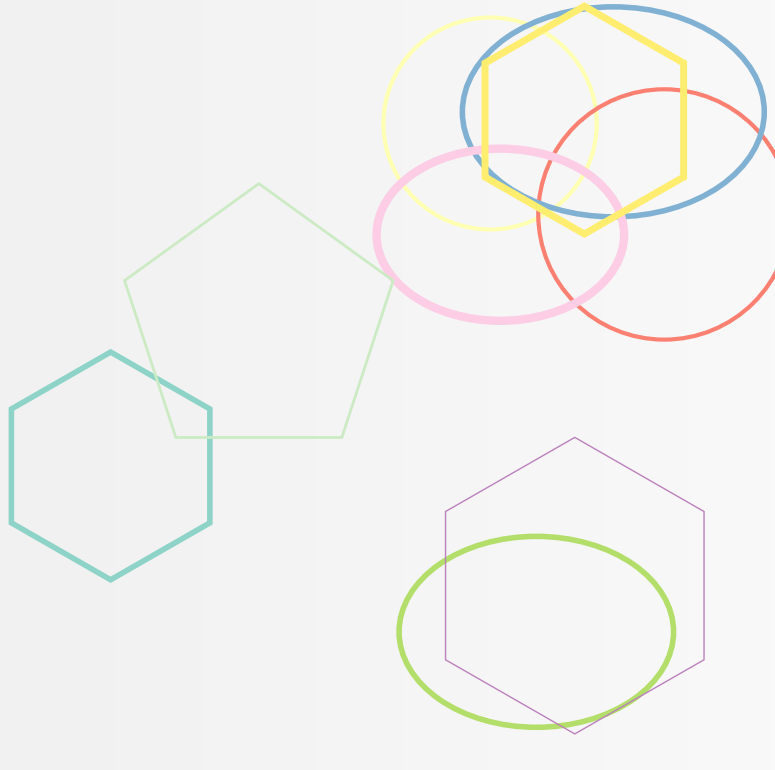[{"shape": "hexagon", "thickness": 2, "radius": 0.74, "center": [0.143, 0.395]}, {"shape": "circle", "thickness": 1.5, "radius": 0.69, "center": [0.632, 0.84]}, {"shape": "circle", "thickness": 1.5, "radius": 0.81, "center": [0.857, 0.721]}, {"shape": "oval", "thickness": 2, "radius": 0.97, "center": [0.791, 0.855]}, {"shape": "oval", "thickness": 2, "radius": 0.89, "center": [0.692, 0.179]}, {"shape": "oval", "thickness": 3, "radius": 0.8, "center": [0.646, 0.695]}, {"shape": "hexagon", "thickness": 0.5, "radius": 0.96, "center": [0.742, 0.239]}, {"shape": "pentagon", "thickness": 1, "radius": 0.91, "center": [0.334, 0.579]}, {"shape": "hexagon", "thickness": 2.5, "radius": 0.74, "center": [0.754, 0.844]}]